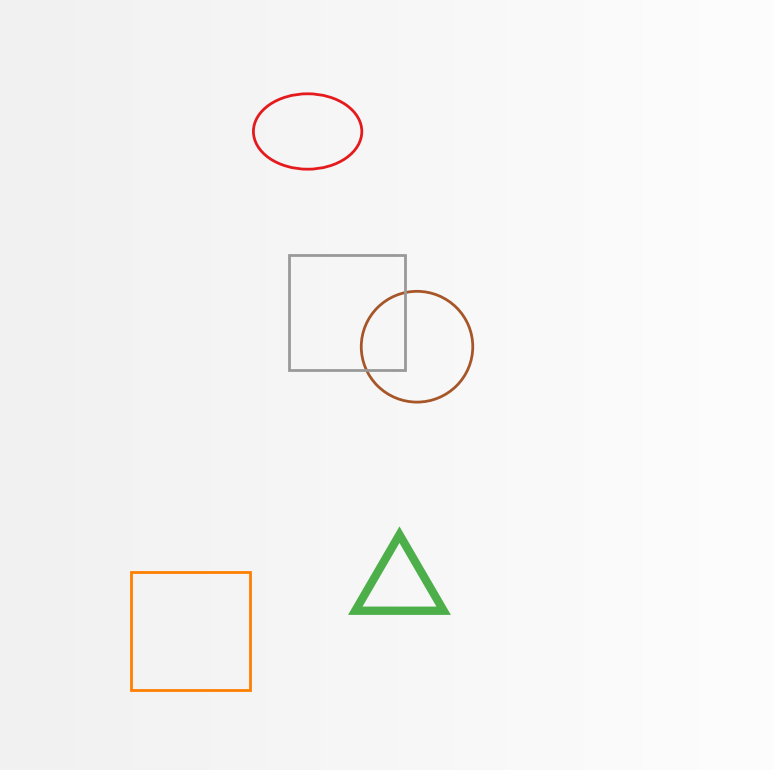[{"shape": "oval", "thickness": 1, "radius": 0.35, "center": [0.397, 0.829]}, {"shape": "triangle", "thickness": 3, "radius": 0.33, "center": [0.515, 0.24]}, {"shape": "square", "thickness": 1, "radius": 0.38, "center": [0.246, 0.181]}, {"shape": "circle", "thickness": 1, "radius": 0.36, "center": [0.538, 0.55]}, {"shape": "square", "thickness": 1, "radius": 0.37, "center": [0.448, 0.595]}]